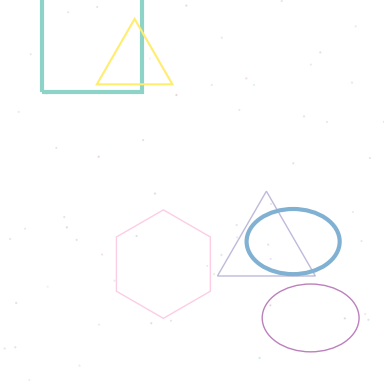[{"shape": "square", "thickness": 3, "radius": 0.65, "center": [0.239, 0.891]}, {"shape": "triangle", "thickness": 1, "radius": 0.73, "center": [0.692, 0.357]}, {"shape": "oval", "thickness": 3, "radius": 0.6, "center": [0.761, 0.373]}, {"shape": "hexagon", "thickness": 1, "radius": 0.7, "center": [0.424, 0.314]}, {"shape": "oval", "thickness": 1, "radius": 0.63, "center": [0.807, 0.174]}, {"shape": "triangle", "thickness": 1.5, "radius": 0.57, "center": [0.35, 0.838]}]